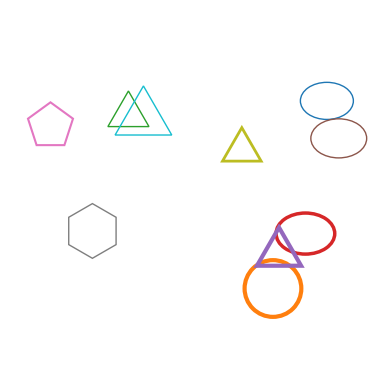[{"shape": "oval", "thickness": 1, "radius": 0.34, "center": [0.849, 0.738]}, {"shape": "circle", "thickness": 3, "radius": 0.37, "center": [0.709, 0.251]}, {"shape": "triangle", "thickness": 1, "radius": 0.31, "center": [0.334, 0.702]}, {"shape": "oval", "thickness": 2.5, "radius": 0.38, "center": [0.793, 0.393]}, {"shape": "triangle", "thickness": 3, "radius": 0.33, "center": [0.725, 0.343]}, {"shape": "oval", "thickness": 1, "radius": 0.36, "center": [0.88, 0.641]}, {"shape": "pentagon", "thickness": 1.5, "radius": 0.31, "center": [0.131, 0.673]}, {"shape": "hexagon", "thickness": 1, "radius": 0.36, "center": [0.24, 0.4]}, {"shape": "triangle", "thickness": 2, "radius": 0.29, "center": [0.628, 0.61]}, {"shape": "triangle", "thickness": 1, "radius": 0.42, "center": [0.373, 0.692]}]